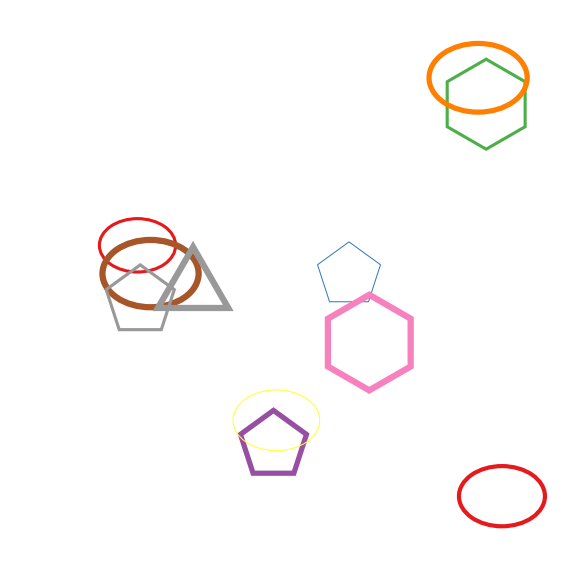[{"shape": "oval", "thickness": 2, "radius": 0.37, "center": [0.869, 0.14]}, {"shape": "oval", "thickness": 1.5, "radius": 0.33, "center": [0.238, 0.574]}, {"shape": "pentagon", "thickness": 0.5, "radius": 0.29, "center": [0.604, 0.523]}, {"shape": "hexagon", "thickness": 1.5, "radius": 0.39, "center": [0.842, 0.819]}, {"shape": "pentagon", "thickness": 2.5, "radius": 0.3, "center": [0.474, 0.228]}, {"shape": "oval", "thickness": 2.5, "radius": 0.42, "center": [0.828, 0.864]}, {"shape": "oval", "thickness": 0.5, "radius": 0.38, "center": [0.479, 0.271]}, {"shape": "oval", "thickness": 3, "radius": 0.42, "center": [0.261, 0.525]}, {"shape": "hexagon", "thickness": 3, "radius": 0.41, "center": [0.639, 0.406]}, {"shape": "pentagon", "thickness": 1.5, "radius": 0.31, "center": [0.243, 0.478]}, {"shape": "triangle", "thickness": 3, "radius": 0.35, "center": [0.334, 0.501]}]